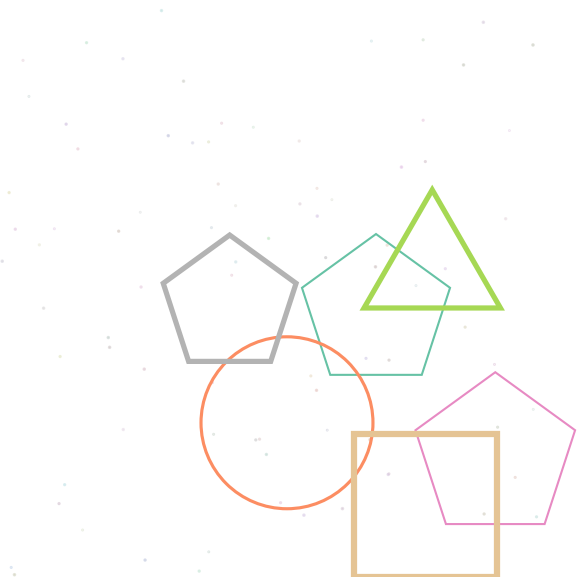[{"shape": "pentagon", "thickness": 1, "radius": 0.67, "center": [0.651, 0.459]}, {"shape": "circle", "thickness": 1.5, "radius": 0.74, "center": [0.497, 0.267]}, {"shape": "pentagon", "thickness": 1, "radius": 0.73, "center": [0.858, 0.209]}, {"shape": "triangle", "thickness": 2.5, "radius": 0.68, "center": [0.748, 0.534]}, {"shape": "square", "thickness": 3, "radius": 0.62, "center": [0.737, 0.124]}, {"shape": "pentagon", "thickness": 2.5, "radius": 0.6, "center": [0.398, 0.471]}]